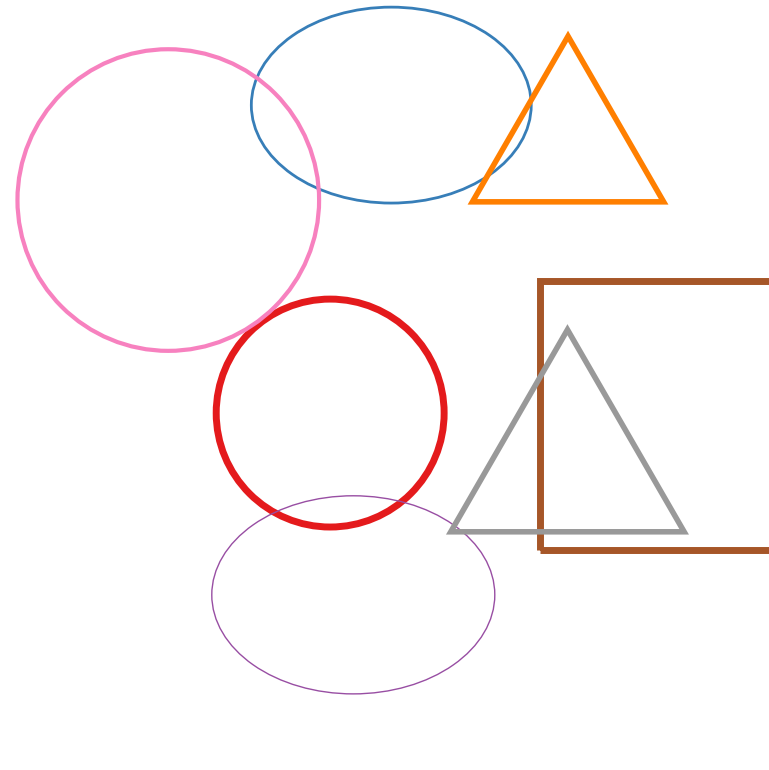[{"shape": "circle", "thickness": 2.5, "radius": 0.74, "center": [0.429, 0.464]}, {"shape": "oval", "thickness": 1, "radius": 0.91, "center": [0.508, 0.863]}, {"shape": "oval", "thickness": 0.5, "radius": 0.92, "center": [0.459, 0.227]}, {"shape": "triangle", "thickness": 2, "radius": 0.72, "center": [0.738, 0.81]}, {"shape": "square", "thickness": 2.5, "radius": 0.87, "center": [0.876, 0.46]}, {"shape": "circle", "thickness": 1.5, "radius": 0.98, "center": [0.219, 0.74]}, {"shape": "triangle", "thickness": 2, "radius": 0.87, "center": [0.737, 0.397]}]